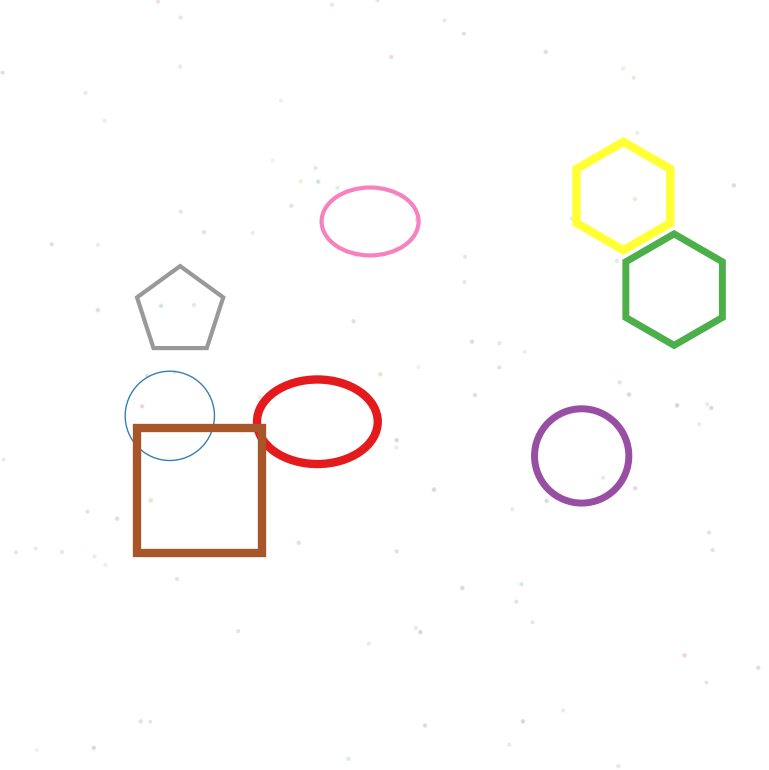[{"shape": "oval", "thickness": 3, "radius": 0.39, "center": [0.412, 0.452]}, {"shape": "circle", "thickness": 0.5, "radius": 0.29, "center": [0.221, 0.46]}, {"shape": "hexagon", "thickness": 2.5, "radius": 0.36, "center": [0.875, 0.624]}, {"shape": "circle", "thickness": 2.5, "radius": 0.31, "center": [0.755, 0.408]}, {"shape": "hexagon", "thickness": 3, "radius": 0.35, "center": [0.81, 0.745]}, {"shape": "square", "thickness": 3, "radius": 0.4, "center": [0.259, 0.363]}, {"shape": "oval", "thickness": 1.5, "radius": 0.31, "center": [0.481, 0.712]}, {"shape": "pentagon", "thickness": 1.5, "radius": 0.29, "center": [0.234, 0.596]}]